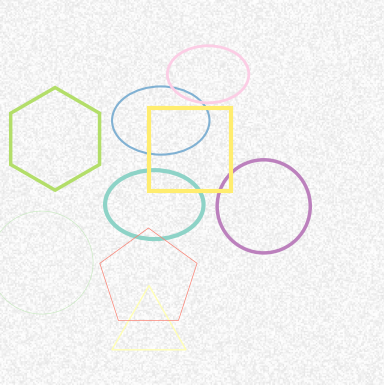[{"shape": "oval", "thickness": 3, "radius": 0.64, "center": [0.401, 0.469]}, {"shape": "triangle", "thickness": 1, "radius": 0.56, "center": [0.387, 0.147]}, {"shape": "pentagon", "thickness": 0.5, "radius": 0.66, "center": [0.386, 0.275]}, {"shape": "oval", "thickness": 1.5, "radius": 0.63, "center": [0.418, 0.687]}, {"shape": "hexagon", "thickness": 2.5, "radius": 0.67, "center": [0.143, 0.639]}, {"shape": "oval", "thickness": 2, "radius": 0.53, "center": [0.541, 0.807]}, {"shape": "circle", "thickness": 2.5, "radius": 0.6, "center": [0.685, 0.464]}, {"shape": "circle", "thickness": 0.5, "radius": 0.67, "center": [0.108, 0.318]}, {"shape": "square", "thickness": 3, "radius": 0.54, "center": [0.493, 0.612]}]